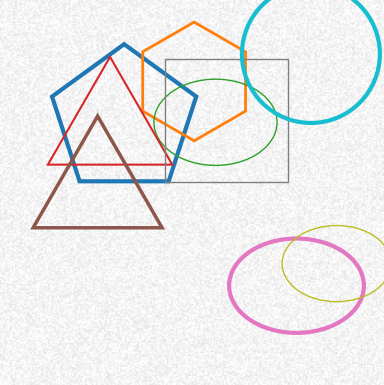[{"shape": "pentagon", "thickness": 3, "radius": 0.98, "center": [0.322, 0.688]}, {"shape": "hexagon", "thickness": 2, "radius": 0.77, "center": [0.504, 0.788]}, {"shape": "oval", "thickness": 1, "radius": 0.8, "center": [0.56, 0.682]}, {"shape": "triangle", "thickness": 1.5, "radius": 0.93, "center": [0.286, 0.666]}, {"shape": "triangle", "thickness": 2.5, "radius": 0.97, "center": [0.254, 0.505]}, {"shape": "oval", "thickness": 3, "radius": 0.88, "center": [0.77, 0.258]}, {"shape": "square", "thickness": 1, "radius": 0.8, "center": [0.589, 0.687]}, {"shape": "oval", "thickness": 1, "radius": 0.71, "center": [0.874, 0.315]}, {"shape": "circle", "thickness": 3, "radius": 0.9, "center": [0.808, 0.86]}]